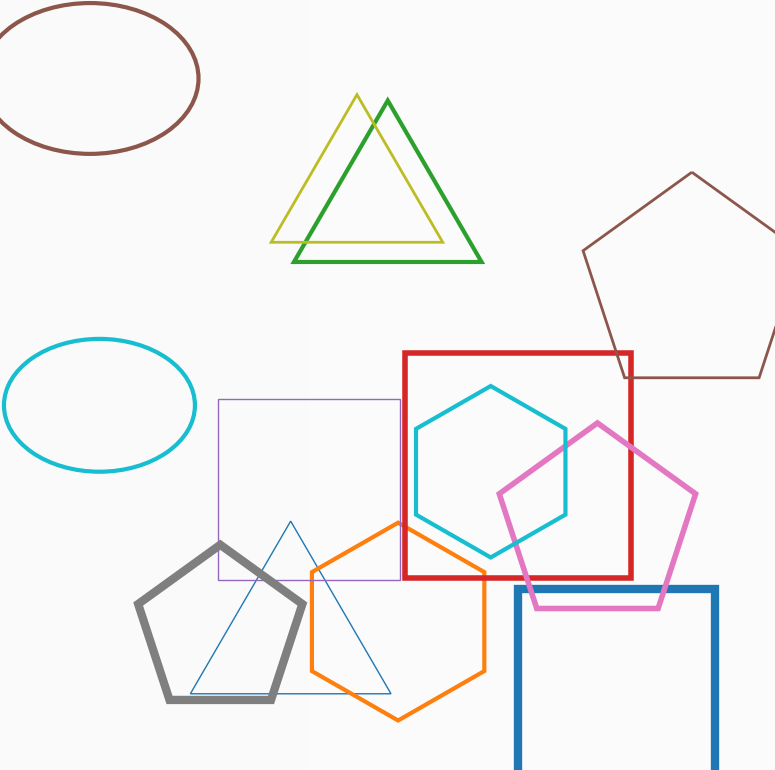[{"shape": "square", "thickness": 3, "radius": 0.63, "center": [0.796, 0.109]}, {"shape": "triangle", "thickness": 0.5, "radius": 0.75, "center": [0.375, 0.174]}, {"shape": "hexagon", "thickness": 1.5, "radius": 0.64, "center": [0.514, 0.193]}, {"shape": "triangle", "thickness": 1.5, "radius": 0.7, "center": [0.5, 0.73]}, {"shape": "square", "thickness": 2, "radius": 0.73, "center": [0.668, 0.395]}, {"shape": "square", "thickness": 0.5, "radius": 0.59, "center": [0.398, 0.365]}, {"shape": "oval", "thickness": 1.5, "radius": 0.7, "center": [0.116, 0.898]}, {"shape": "pentagon", "thickness": 1, "radius": 0.74, "center": [0.893, 0.629]}, {"shape": "pentagon", "thickness": 2, "radius": 0.67, "center": [0.771, 0.317]}, {"shape": "pentagon", "thickness": 3, "radius": 0.56, "center": [0.284, 0.181]}, {"shape": "triangle", "thickness": 1, "radius": 0.64, "center": [0.461, 0.749]}, {"shape": "oval", "thickness": 1.5, "radius": 0.62, "center": [0.128, 0.474]}, {"shape": "hexagon", "thickness": 1.5, "radius": 0.56, "center": [0.633, 0.387]}]